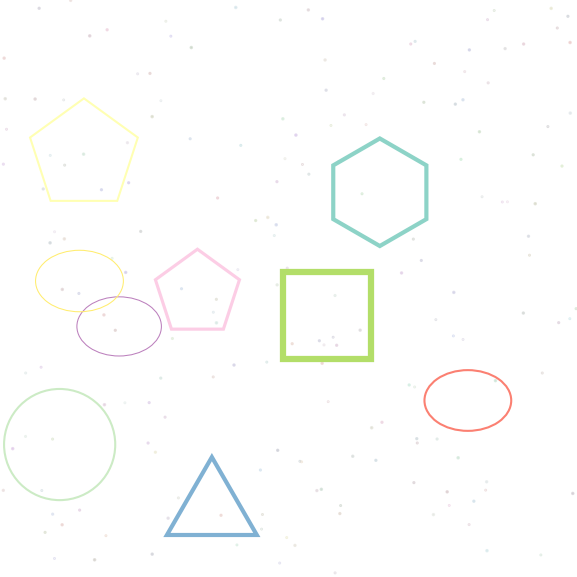[{"shape": "hexagon", "thickness": 2, "radius": 0.47, "center": [0.658, 0.666]}, {"shape": "pentagon", "thickness": 1, "radius": 0.49, "center": [0.145, 0.731]}, {"shape": "oval", "thickness": 1, "radius": 0.38, "center": [0.81, 0.306]}, {"shape": "triangle", "thickness": 2, "radius": 0.45, "center": [0.367, 0.118]}, {"shape": "square", "thickness": 3, "radius": 0.38, "center": [0.566, 0.453]}, {"shape": "pentagon", "thickness": 1.5, "radius": 0.38, "center": [0.342, 0.491]}, {"shape": "oval", "thickness": 0.5, "radius": 0.37, "center": [0.206, 0.434]}, {"shape": "circle", "thickness": 1, "radius": 0.48, "center": [0.103, 0.229]}, {"shape": "oval", "thickness": 0.5, "radius": 0.38, "center": [0.138, 0.513]}]